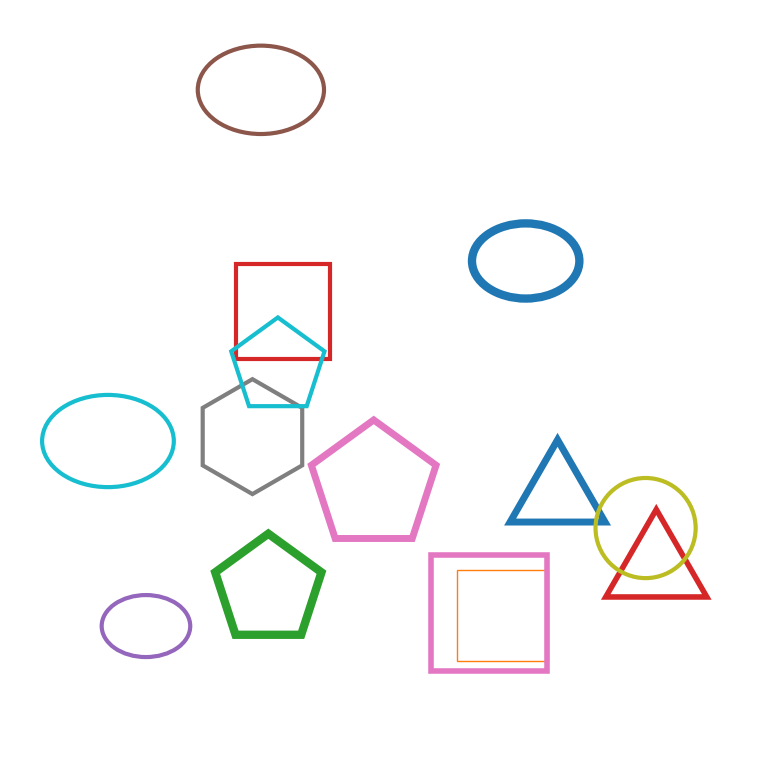[{"shape": "oval", "thickness": 3, "radius": 0.35, "center": [0.683, 0.661]}, {"shape": "triangle", "thickness": 2.5, "radius": 0.36, "center": [0.724, 0.358]}, {"shape": "square", "thickness": 0.5, "radius": 0.29, "center": [0.653, 0.201]}, {"shape": "pentagon", "thickness": 3, "radius": 0.36, "center": [0.348, 0.234]}, {"shape": "triangle", "thickness": 2, "radius": 0.38, "center": [0.852, 0.263]}, {"shape": "square", "thickness": 1.5, "radius": 0.31, "center": [0.367, 0.596]}, {"shape": "oval", "thickness": 1.5, "radius": 0.29, "center": [0.19, 0.187]}, {"shape": "oval", "thickness": 1.5, "radius": 0.41, "center": [0.339, 0.883]}, {"shape": "square", "thickness": 2, "radius": 0.38, "center": [0.635, 0.204]}, {"shape": "pentagon", "thickness": 2.5, "radius": 0.43, "center": [0.485, 0.37]}, {"shape": "hexagon", "thickness": 1.5, "radius": 0.37, "center": [0.328, 0.433]}, {"shape": "circle", "thickness": 1.5, "radius": 0.33, "center": [0.838, 0.314]}, {"shape": "pentagon", "thickness": 1.5, "radius": 0.32, "center": [0.361, 0.524]}, {"shape": "oval", "thickness": 1.5, "radius": 0.43, "center": [0.14, 0.427]}]